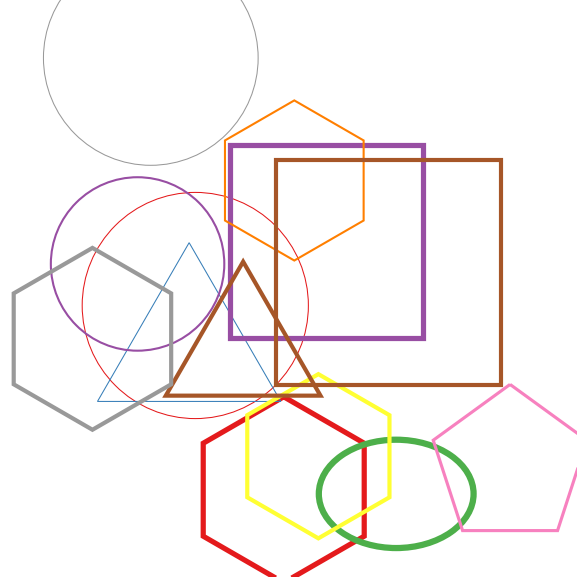[{"shape": "hexagon", "thickness": 2.5, "radius": 0.8, "center": [0.491, 0.151]}, {"shape": "circle", "thickness": 0.5, "radius": 0.98, "center": [0.338, 0.47]}, {"shape": "triangle", "thickness": 0.5, "radius": 0.92, "center": [0.328, 0.396]}, {"shape": "oval", "thickness": 3, "radius": 0.67, "center": [0.686, 0.144]}, {"shape": "circle", "thickness": 1, "radius": 0.75, "center": [0.238, 0.542]}, {"shape": "square", "thickness": 2.5, "radius": 0.84, "center": [0.565, 0.581]}, {"shape": "hexagon", "thickness": 1, "radius": 0.69, "center": [0.51, 0.687]}, {"shape": "hexagon", "thickness": 2, "radius": 0.71, "center": [0.551, 0.209]}, {"shape": "triangle", "thickness": 2, "radius": 0.77, "center": [0.421, 0.391]}, {"shape": "square", "thickness": 2, "radius": 0.97, "center": [0.673, 0.528]}, {"shape": "pentagon", "thickness": 1.5, "radius": 0.7, "center": [0.883, 0.194]}, {"shape": "hexagon", "thickness": 2, "radius": 0.79, "center": [0.16, 0.412]}, {"shape": "circle", "thickness": 0.5, "radius": 0.93, "center": [0.261, 0.899]}]